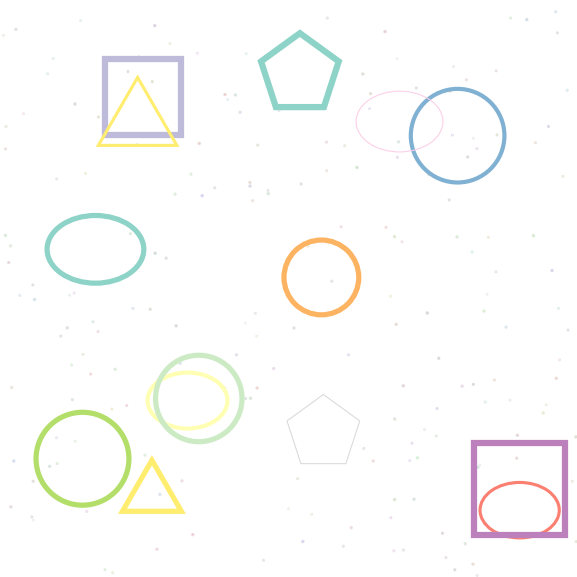[{"shape": "pentagon", "thickness": 3, "radius": 0.35, "center": [0.519, 0.871]}, {"shape": "oval", "thickness": 2.5, "radius": 0.42, "center": [0.165, 0.567]}, {"shape": "oval", "thickness": 2, "radius": 0.35, "center": [0.325, 0.306]}, {"shape": "square", "thickness": 3, "radius": 0.33, "center": [0.247, 0.831]}, {"shape": "oval", "thickness": 1.5, "radius": 0.34, "center": [0.9, 0.116]}, {"shape": "circle", "thickness": 2, "radius": 0.41, "center": [0.792, 0.764]}, {"shape": "circle", "thickness": 2.5, "radius": 0.32, "center": [0.556, 0.519]}, {"shape": "circle", "thickness": 2.5, "radius": 0.4, "center": [0.143, 0.205]}, {"shape": "oval", "thickness": 0.5, "radius": 0.38, "center": [0.692, 0.789]}, {"shape": "pentagon", "thickness": 0.5, "radius": 0.33, "center": [0.56, 0.25]}, {"shape": "square", "thickness": 3, "radius": 0.4, "center": [0.899, 0.153]}, {"shape": "circle", "thickness": 2.5, "radius": 0.37, "center": [0.344, 0.309]}, {"shape": "triangle", "thickness": 1.5, "radius": 0.39, "center": [0.238, 0.787]}, {"shape": "triangle", "thickness": 2.5, "radius": 0.29, "center": [0.263, 0.143]}]